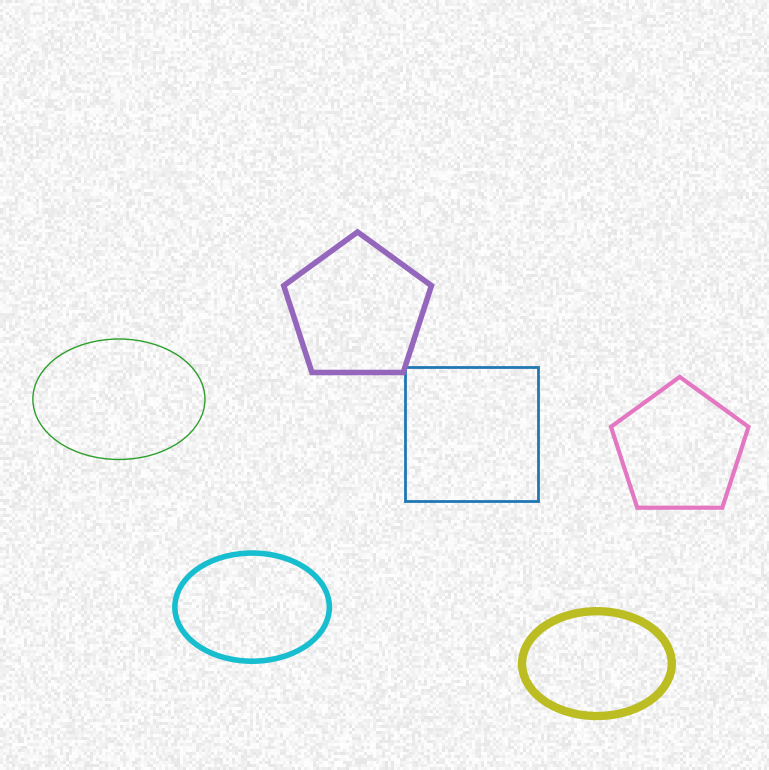[{"shape": "square", "thickness": 1, "radius": 0.43, "center": [0.612, 0.436]}, {"shape": "oval", "thickness": 0.5, "radius": 0.56, "center": [0.154, 0.481]}, {"shape": "pentagon", "thickness": 2, "radius": 0.5, "center": [0.464, 0.598]}, {"shape": "pentagon", "thickness": 1.5, "radius": 0.47, "center": [0.883, 0.417]}, {"shape": "oval", "thickness": 3, "radius": 0.49, "center": [0.775, 0.138]}, {"shape": "oval", "thickness": 2, "radius": 0.5, "center": [0.327, 0.212]}]